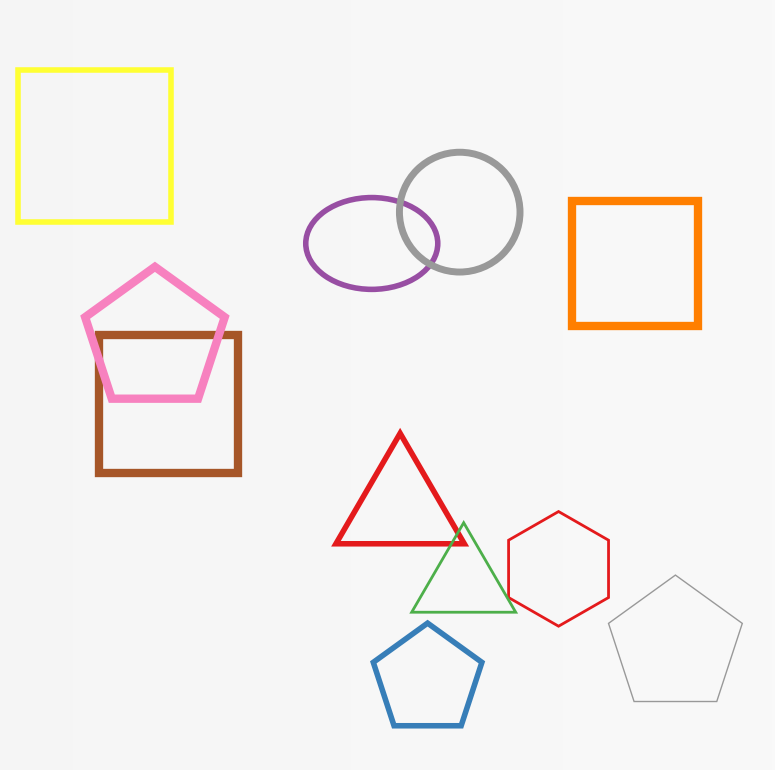[{"shape": "triangle", "thickness": 2, "radius": 0.48, "center": [0.516, 0.342]}, {"shape": "hexagon", "thickness": 1, "radius": 0.37, "center": [0.721, 0.261]}, {"shape": "pentagon", "thickness": 2, "radius": 0.37, "center": [0.552, 0.117]}, {"shape": "triangle", "thickness": 1, "radius": 0.39, "center": [0.598, 0.244]}, {"shape": "oval", "thickness": 2, "radius": 0.43, "center": [0.48, 0.684]}, {"shape": "square", "thickness": 3, "radius": 0.41, "center": [0.82, 0.658]}, {"shape": "square", "thickness": 2, "radius": 0.5, "center": [0.122, 0.81]}, {"shape": "square", "thickness": 3, "radius": 0.45, "center": [0.217, 0.476]}, {"shape": "pentagon", "thickness": 3, "radius": 0.47, "center": [0.2, 0.559]}, {"shape": "circle", "thickness": 2.5, "radius": 0.39, "center": [0.593, 0.724]}, {"shape": "pentagon", "thickness": 0.5, "radius": 0.45, "center": [0.871, 0.162]}]